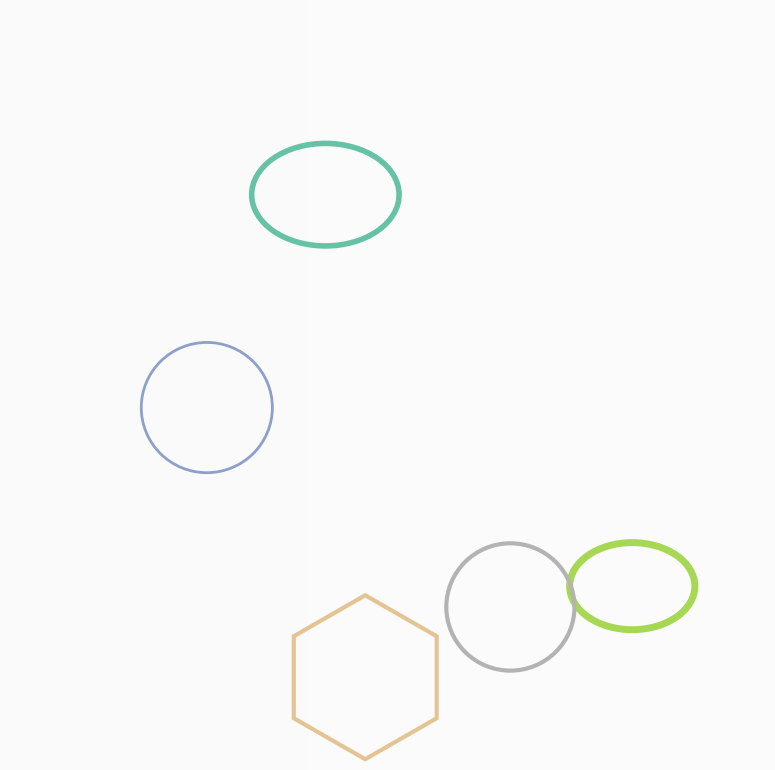[{"shape": "oval", "thickness": 2, "radius": 0.48, "center": [0.42, 0.747]}, {"shape": "circle", "thickness": 1, "radius": 0.42, "center": [0.267, 0.471]}, {"shape": "oval", "thickness": 2.5, "radius": 0.4, "center": [0.816, 0.239]}, {"shape": "hexagon", "thickness": 1.5, "radius": 0.53, "center": [0.471, 0.12]}, {"shape": "circle", "thickness": 1.5, "radius": 0.41, "center": [0.659, 0.212]}]